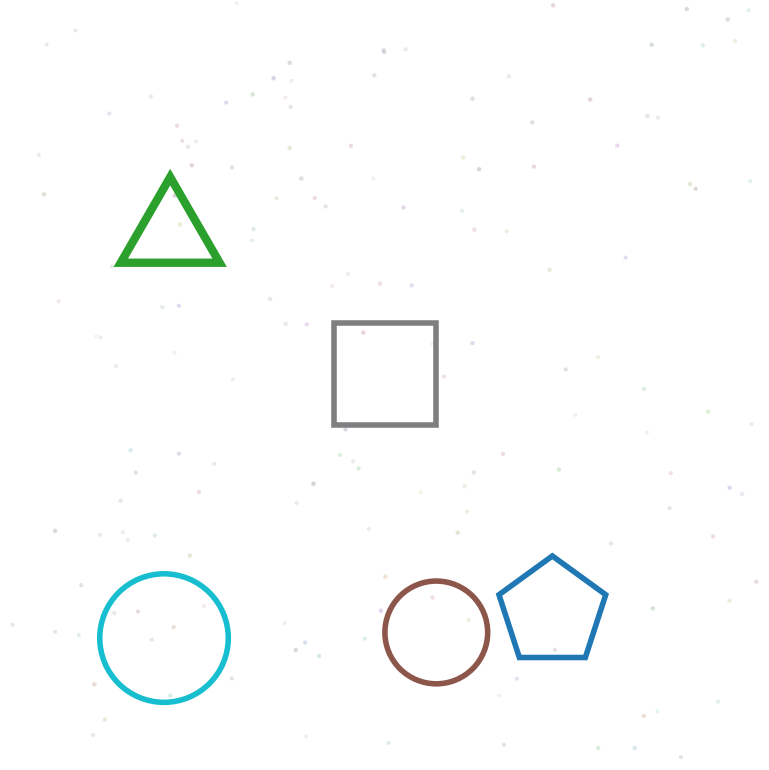[{"shape": "pentagon", "thickness": 2, "radius": 0.36, "center": [0.717, 0.205]}, {"shape": "triangle", "thickness": 3, "radius": 0.37, "center": [0.221, 0.696]}, {"shape": "circle", "thickness": 2, "radius": 0.33, "center": [0.567, 0.179]}, {"shape": "square", "thickness": 2, "radius": 0.33, "center": [0.5, 0.514]}, {"shape": "circle", "thickness": 2, "radius": 0.42, "center": [0.213, 0.171]}]